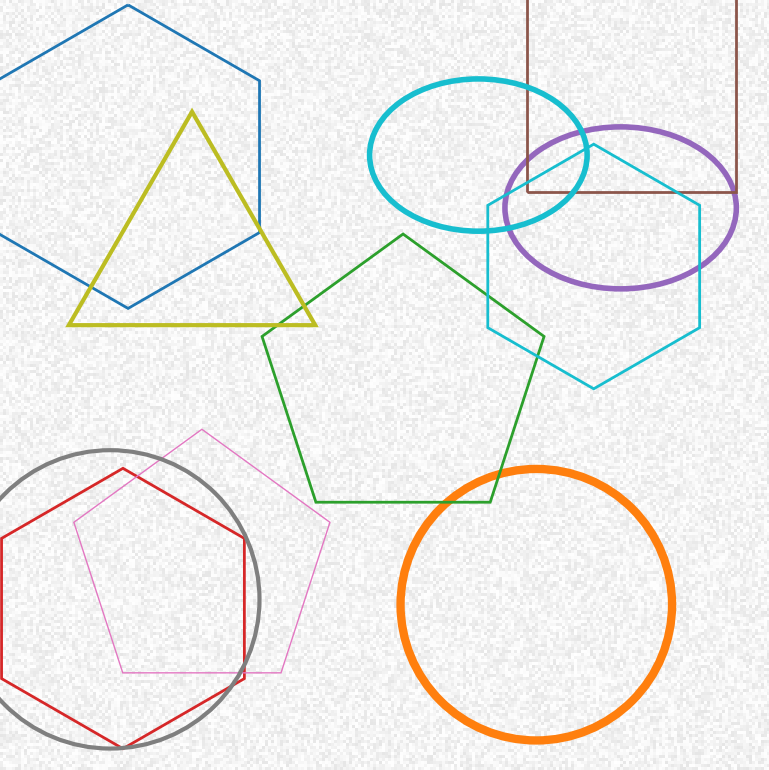[{"shape": "hexagon", "thickness": 1, "radius": 0.99, "center": [0.166, 0.797]}, {"shape": "circle", "thickness": 3, "radius": 0.88, "center": [0.696, 0.215]}, {"shape": "pentagon", "thickness": 1, "radius": 0.96, "center": [0.523, 0.504]}, {"shape": "hexagon", "thickness": 1, "radius": 0.91, "center": [0.16, 0.21]}, {"shape": "oval", "thickness": 2, "radius": 0.75, "center": [0.806, 0.73]}, {"shape": "square", "thickness": 1, "radius": 0.68, "center": [0.82, 0.886]}, {"shape": "pentagon", "thickness": 0.5, "radius": 0.87, "center": [0.262, 0.268]}, {"shape": "circle", "thickness": 1.5, "radius": 0.97, "center": [0.143, 0.222]}, {"shape": "triangle", "thickness": 1.5, "radius": 0.92, "center": [0.249, 0.67]}, {"shape": "hexagon", "thickness": 1, "radius": 0.79, "center": [0.771, 0.654]}, {"shape": "oval", "thickness": 2, "radius": 0.71, "center": [0.621, 0.799]}]